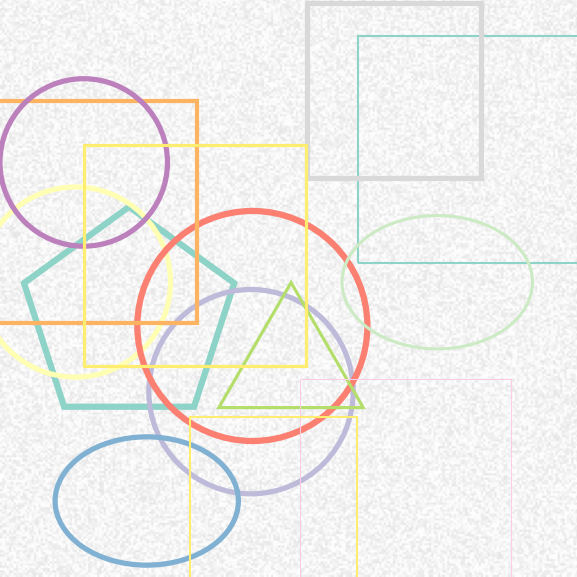[{"shape": "square", "thickness": 1, "radius": 0.98, "center": [0.816, 0.74]}, {"shape": "pentagon", "thickness": 3, "radius": 0.96, "center": [0.224, 0.45]}, {"shape": "circle", "thickness": 2.5, "radius": 0.82, "center": [0.131, 0.511]}, {"shape": "circle", "thickness": 2.5, "radius": 0.88, "center": [0.435, 0.321]}, {"shape": "circle", "thickness": 3, "radius": 1.0, "center": [0.437, 0.435]}, {"shape": "oval", "thickness": 2.5, "radius": 0.79, "center": [0.254, 0.132]}, {"shape": "square", "thickness": 2, "radius": 0.96, "center": [0.149, 0.632]}, {"shape": "triangle", "thickness": 1.5, "radius": 0.72, "center": [0.504, 0.366]}, {"shape": "square", "thickness": 0.5, "radius": 0.92, "center": [0.702, 0.159]}, {"shape": "square", "thickness": 2.5, "radius": 0.75, "center": [0.682, 0.843]}, {"shape": "circle", "thickness": 2.5, "radius": 0.73, "center": [0.145, 0.718]}, {"shape": "oval", "thickness": 1.5, "radius": 0.82, "center": [0.757, 0.51]}, {"shape": "square", "thickness": 1.5, "radius": 0.96, "center": [0.338, 0.557]}, {"shape": "square", "thickness": 1, "radius": 0.72, "center": [0.473, 0.132]}]